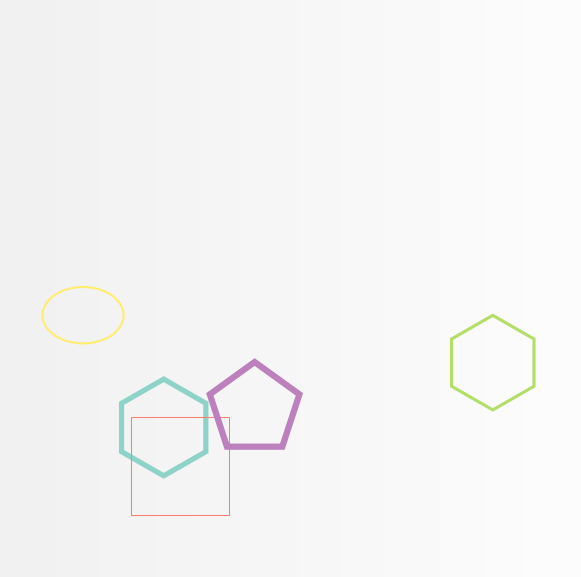[{"shape": "hexagon", "thickness": 2.5, "radius": 0.42, "center": [0.282, 0.259]}, {"shape": "square", "thickness": 0.5, "radius": 0.42, "center": [0.309, 0.192]}, {"shape": "hexagon", "thickness": 1.5, "radius": 0.41, "center": [0.848, 0.371]}, {"shape": "pentagon", "thickness": 3, "radius": 0.41, "center": [0.438, 0.291]}, {"shape": "oval", "thickness": 1, "radius": 0.35, "center": [0.143, 0.453]}]